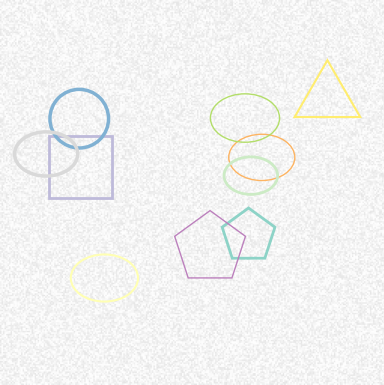[{"shape": "pentagon", "thickness": 2, "radius": 0.36, "center": [0.646, 0.388]}, {"shape": "oval", "thickness": 1.5, "radius": 0.44, "center": [0.271, 0.278]}, {"shape": "square", "thickness": 2, "radius": 0.4, "center": [0.209, 0.565]}, {"shape": "circle", "thickness": 2.5, "radius": 0.38, "center": [0.206, 0.692]}, {"shape": "oval", "thickness": 1, "radius": 0.43, "center": [0.68, 0.591]}, {"shape": "oval", "thickness": 1, "radius": 0.45, "center": [0.636, 0.693]}, {"shape": "oval", "thickness": 2.5, "radius": 0.41, "center": [0.12, 0.6]}, {"shape": "pentagon", "thickness": 1, "radius": 0.48, "center": [0.546, 0.356]}, {"shape": "oval", "thickness": 2, "radius": 0.35, "center": [0.651, 0.544]}, {"shape": "triangle", "thickness": 1.5, "radius": 0.49, "center": [0.85, 0.745]}]